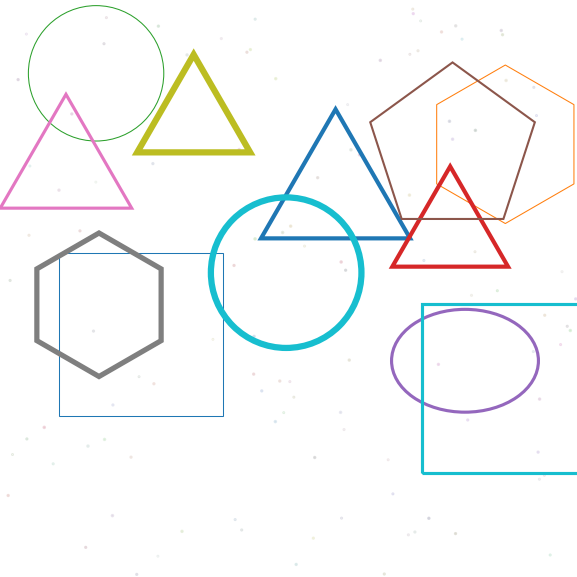[{"shape": "square", "thickness": 0.5, "radius": 0.71, "center": [0.244, 0.42]}, {"shape": "triangle", "thickness": 2, "radius": 0.75, "center": [0.581, 0.661]}, {"shape": "hexagon", "thickness": 0.5, "radius": 0.69, "center": [0.875, 0.749]}, {"shape": "circle", "thickness": 0.5, "radius": 0.59, "center": [0.166, 0.872]}, {"shape": "triangle", "thickness": 2, "radius": 0.58, "center": [0.78, 0.595]}, {"shape": "oval", "thickness": 1.5, "radius": 0.64, "center": [0.805, 0.374]}, {"shape": "pentagon", "thickness": 1, "radius": 0.75, "center": [0.784, 0.741]}, {"shape": "triangle", "thickness": 1.5, "radius": 0.66, "center": [0.114, 0.704]}, {"shape": "hexagon", "thickness": 2.5, "radius": 0.62, "center": [0.171, 0.471]}, {"shape": "triangle", "thickness": 3, "radius": 0.56, "center": [0.335, 0.792]}, {"shape": "square", "thickness": 1.5, "radius": 0.73, "center": [0.878, 0.326]}, {"shape": "circle", "thickness": 3, "radius": 0.65, "center": [0.496, 0.527]}]